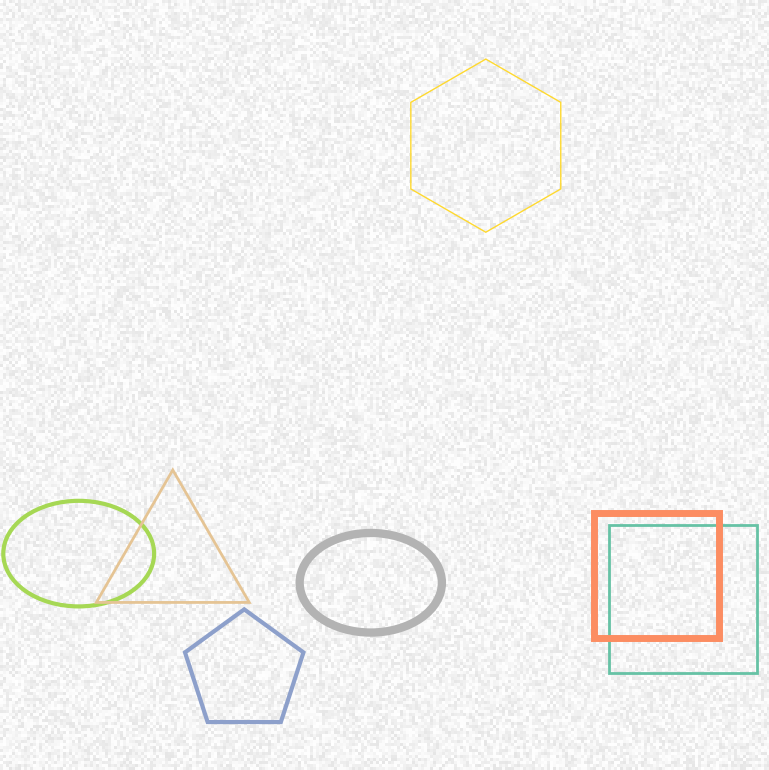[{"shape": "square", "thickness": 1, "radius": 0.48, "center": [0.887, 0.222]}, {"shape": "square", "thickness": 2.5, "radius": 0.41, "center": [0.852, 0.253]}, {"shape": "pentagon", "thickness": 1.5, "radius": 0.4, "center": [0.317, 0.128]}, {"shape": "oval", "thickness": 1.5, "radius": 0.49, "center": [0.102, 0.281]}, {"shape": "hexagon", "thickness": 0.5, "radius": 0.56, "center": [0.631, 0.811]}, {"shape": "triangle", "thickness": 1, "radius": 0.57, "center": [0.224, 0.275]}, {"shape": "oval", "thickness": 3, "radius": 0.46, "center": [0.482, 0.243]}]